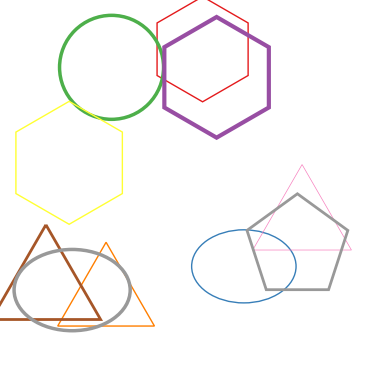[{"shape": "hexagon", "thickness": 1, "radius": 0.68, "center": [0.526, 0.872]}, {"shape": "oval", "thickness": 1, "radius": 0.68, "center": [0.633, 0.308]}, {"shape": "circle", "thickness": 2.5, "radius": 0.68, "center": [0.29, 0.825]}, {"shape": "hexagon", "thickness": 3, "radius": 0.78, "center": [0.563, 0.799]}, {"shape": "triangle", "thickness": 1, "radius": 0.73, "center": [0.276, 0.226]}, {"shape": "hexagon", "thickness": 1, "radius": 0.8, "center": [0.18, 0.577]}, {"shape": "triangle", "thickness": 2, "radius": 0.82, "center": [0.119, 0.252]}, {"shape": "triangle", "thickness": 0.5, "radius": 0.74, "center": [0.785, 0.425]}, {"shape": "pentagon", "thickness": 2, "radius": 0.69, "center": [0.773, 0.359]}, {"shape": "oval", "thickness": 2.5, "radius": 0.75, "center": [0.187, 0.247]}]